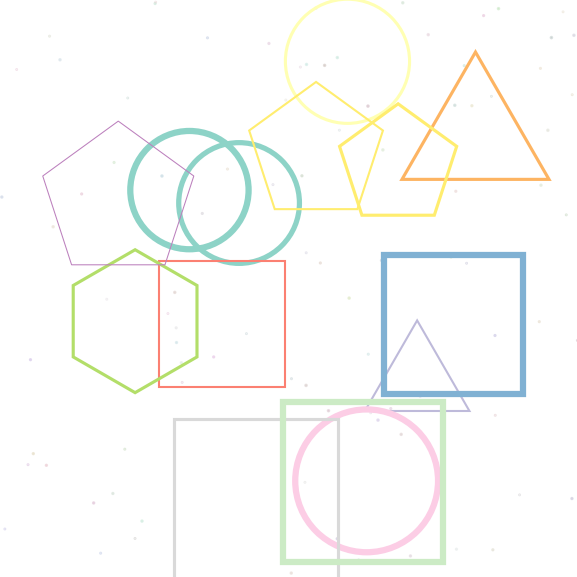[{"shape": "circle", "thickness": 2.5, "radius": 0.52, "center": [0.414, 0.648]}, {"shape": "circle", "thickness": 3, "radius": 0.51, "center": [0.328, 0.67]}, {"shape": "circle", "thickness": 1.5, "radius": 0.54, "center": [0.602, 0.893]}, {"shape": "triangle", "thickness": 1, "radius": 0.52, "center": [0.722, 0.34]}, {"shape": "square", "thickness": 1, "radius": 0.55, "center": [0.384, 0.439]}, {"shape": "square", "thickness": 3, "radius": 0.6, "center": [0.785, 0.437]}, {"shape": "triangle", "thickness": 1.5, "radius": 0.73, "center": [0.823, 0.762]}, {"shape": "hexagon", "thickness": 1.5, "radius": 0.62, "center": [0.234, 0.443]}, {"shape": "circle", "thickness": 3, "radius": 0.62, "center": [0.635, 0.167]}, {"shape": "square", "thickness": 1.5, "radius": 0.71, "center": [0.443, 0.132]}, {"shape": "pentagon", "thickness": 0.5, "radius": 0.69, "center": [0.205, 0.652]}, {"shape": "square", "thickness": 3, "radius": 0.69, "center": [0.628, 0.164]}, {"shape": "pentagon", "thickness": 1, "radius": 0.61, "center": [0.547, 0.735]}, {"shape": "pentagon", "thickness": 1.5, "radius": 0.53, "center": [0.689, 0.713]}]